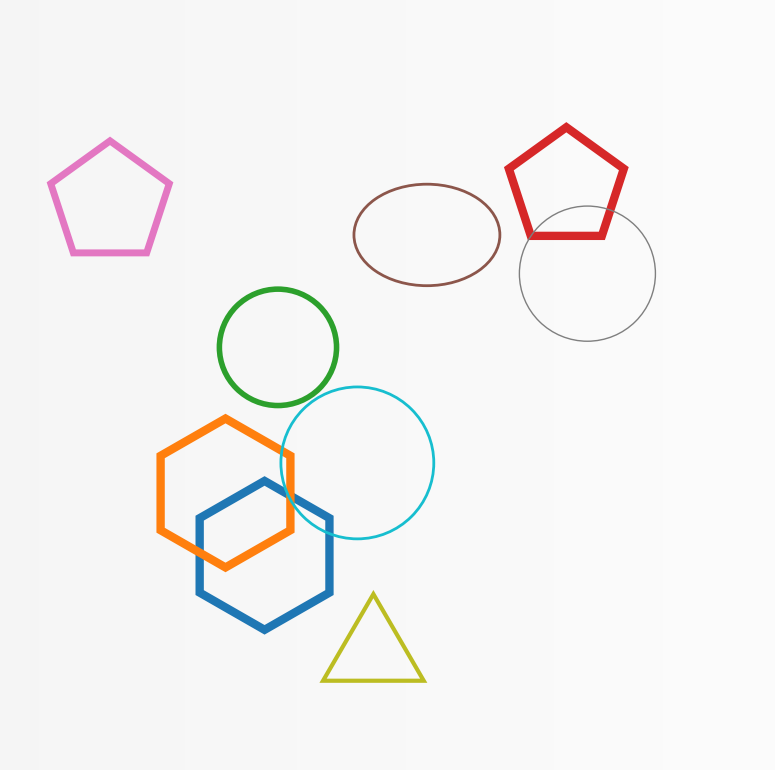[{"shape": "hexagon", "thickness": 3, "radius": 0.48, "center": [0.341, 0.279]}, {"shape": "hexagon", "thickness": 3, "radius": 0.48, "center": [0.291, 0.36]}, {"shape": "circle", "thickness": 2, "radius": 0.38, "center": [0.359, 0.549]}, {"shape": "pentagon", "thickness": 3, "radius": 0.39, "center": [0.731, 0.757]}, {"shape": "oval", "thickness": 1, "radius": 0.47, "center": [0.551, 0.695]}, {"shape": "pentagon", "thickness": 2.5, "radius": 0.4, "center": [0.142, 0.737]}, {"shape": "circle", "thickness": 0.5, "radius": 0.44, "center": [0.758, 0.645]}, {"shape": "triangle", "thickness": 1.5, "radius": 0.38, "center": [0.482, 0.153]}, {"shape": "circle", "thickness": 1, "radius": 0.49, "center": [0.461, 0.399]}]